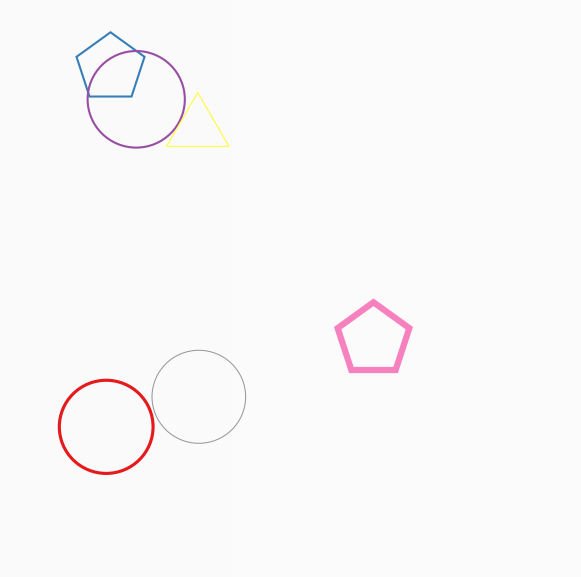[{"shape": "circle", "thickness": 1.5, "radius": 0.4, "center": [0.183, 0.26]}, {"shape": "pentagon", "thickness": 1, "radius": 0.31, "center": [0.19, 0.882]}, {"shape": "circle", "thickness": 1, "radius": 0.42, "center": [0.234, 0.827]}, {"shape": "triangle", "thickness": 0.5, "radius": 0.31, "center": [0.34, 0.777]}, {"shape": "pentagon", "thickness": 3, "radius": 0.32, "center": [0.643, 0.411]}, {"shape": "circle", "thickness": 0.5, "radius": 0.4, "center": [0.342, 0.312]}]